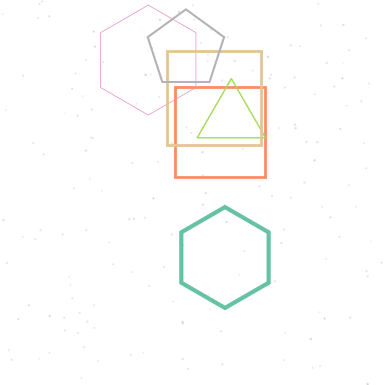[{"shape": "hexagon", "thickness": 3, "radius": 0.65, "center": [0.584, 0.331]}, {"shape": "square", "thickness": 2, "radius": 0.59, "center": [0.572, 0.657]}, {"shape": "hexagon", "thickness": 0.5, "radius": 0.71, "center": [0.385, 0.844]}, {"shape": "triangle", "thickness": 1, "radius": 0.51, "center": [0.601, 0.693]}, {"shape": "square", "thickness": 2, "radius": 0.61, "center": [0.555, 0.745]}, {"shape": "pentagon", "thickness": 1.5, "radius": 0.52, "center": [0.483, 0.871]}]